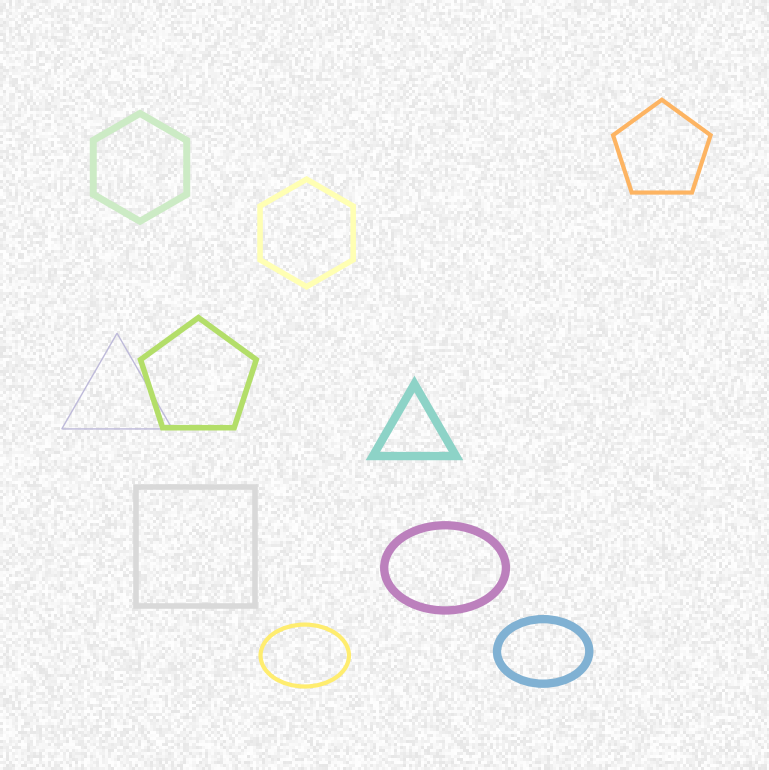[{"shape": "triangle", "thickness": 3, "radius": 0.31, "center": [0.538, 0.439]}, {"shape": "hexagon", "thickness": 2, "radius": 0.35, "center": [0.398, 0.697]}, {"shape": "triangle", "thickness": 0.5, "radius": 0.41, "center": [0.152, 0.484]}, {"shape": "oval", "thickness": 3, "radius": 0.3, "center": [0.705, 0.154]}, {"shape": "pentagon", "thickness": 1.5, "radius": 0.33, "center": [0.86, 0.804]}, {"shape": "pentagon", "thickness": 2, "radius": 0.4, "center": [0.258, 0.508]}, {"shape": "square", "thickness": 2, "radius": 0.39, "center": [0.254, 0.29]}, {"shape": "oval", "thickness": 3, "radius": 0.4, "center": [0.578, 0.263]}, {"shape": "hexagon", "thickness": 2.5, "radius": 0.35, "center": [0.182, 0.783]}, {"shape": "oval", "thickness": 1.5, "radius": 0.29, "center": [0.396, 0.149]}]